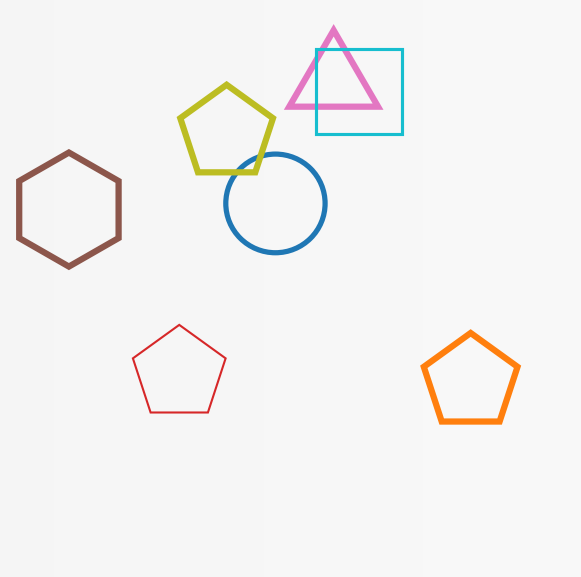[{"shape": "circle", "thickness": 2.5, "radius": 0.43, "center": [0.474, 0.647]}, {"shape": "pentagon", "thickness": 3, "radius": 0.42, "center": [0.81, 0.338]}, {"shape": "pentagon", "thickness": 1, "radius": 0.42, "center": [0.308, 0.353]}, {"shape": "hexagon", "thickness": 3, "radius": 0.49, "center": [0.119, 0.636]}, {"shape": "triangle", "thickness": 3, "radius": 0.44, "center": [0.574, 0.859]}, {"shape": "pentagon", "thickness": 3, "radius": 0.42, "center": [0.39, 0.769]}, {"shape": "square", "thickness": 1.5, "radius": 0.37, "center": [0.617, 0.841]}]